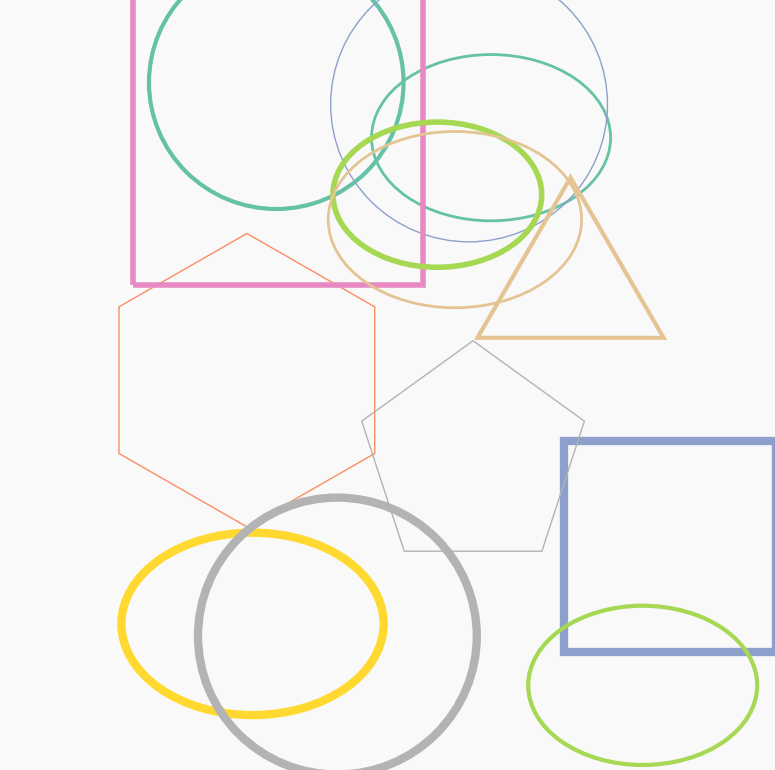[{"shape": "oval", "thickness": 1, "radius": 0.77, "center": [0.634, 0.821]}, {"shape": "circle", "thickness": 1.5, "radius": 0.82, "center": [0.356, 0.893]}, {"shape": "hexagon", "thickness": 0.5, "radius": 0.95, "center": [0.319, 0.506]}, {"shape": "circle", "thickness": 0.5, "radius": 0.89, "center": [0.605, 0.865]}, {"shape": "square", "thickness": 3, "radius": 0.68, "center": [0.864, 0.291]}, {"shape": "square", "thickness": 2, "radius": 0.93, "center": [0.359, 0.816]}, {"shape": "oval", "thickness": 1.5, "radius": 0.74, "center": [0.829, 0.11]}, {"shape": "oval", "thickness": 2, "radius": 0.67, "center": [0.564, 0.747]}, {"shape": "oval", "thickness": 3, "radius": 0.85, "center": [0.326, 0.19]}, {"shape": "triangle", "thickness": 1.5, "radius": 0.69, "center": [0.736, 0.631]}, {"shape": "oval", "thickness": 1, "radius": 0.82, "center": [0.587, 0.715]}, {"shape": "circle", "thickness": 3, "radius": 0.9, "center": [0.435, 0.174]}, {"shape": "pentagon", "thickness": 0.5, "radius": 0.76, "center": [0.61, 0.406]}]